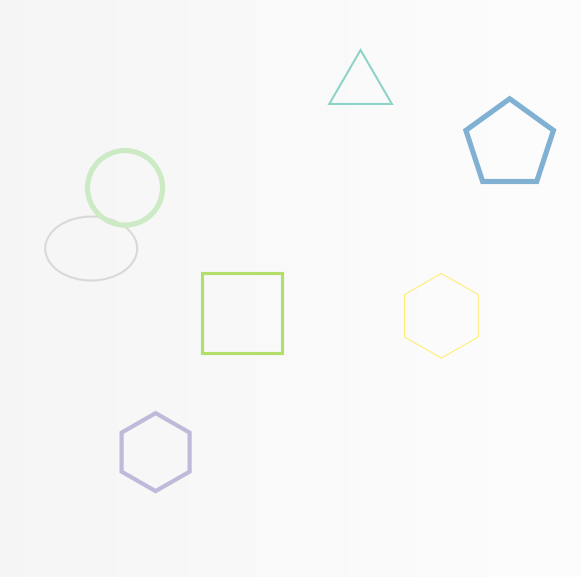[{"shape": "triangle", "thickness": 1, "radius": 0.31, "center": [0.62, 0.85]}, {"shape": "hexagon", "thickness": 2, "radius": 0.34, "center": [0.268, 0.216]}, {"shape": "pentagon", "thickness": 2.5, "radius": 0.4, "center": [0.877, 0.749]}, {"shape": "square", "thickness": 1.5, "radius": 0.34, "center": [0.416, 0.457]}, {"shape": "oval", "thickness": 1, "radius": 0.4, "center": [0.157, 0.569]}, {"shape": "circle", "thickness": 2.5, "radius": 0.32, "center": [0.215, 0.674]}, {"shape": "hexagon", "thickness": 0.5, "radius": 0.37, "center": [0.759, 0.452]}]